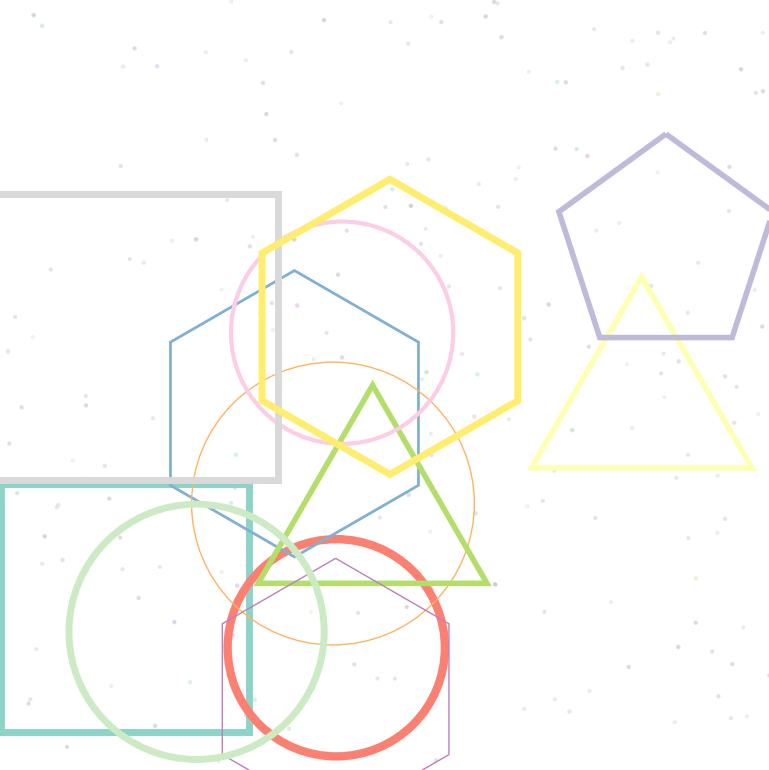[{"shape": "square", "thickness": 2.5, "radius": 0.8, "center": [0.162, 0.211]}, {"shape": "triangle", "thickness": 2, "radius": 0.83, "center": [0.833, 0.475]}, {"shape": "pentagon", "thickness": 2, "radius": 0.73, "center": [0.865, 0.68]}, {"shape": "circle", "thickness": 3, "radius": 0.71, "center": [0.437, 0.159]}, {"shape": "hexagon", "thickness": 1, "radius": 0.93, "center": [0.382, 0.463]}, {"shape": "circle", "thickness": 0.5, "radius": 0.92, "center": [0.432, 0.346]}, {"shape": "triangle", "thickness": 2, "radius": 0.86, "center": [0.484, 0.328]}, {"shape": "circle", "thickness": 1.5, "radius": 0.72, "center": [0.444, 0.568]}, {"shape": "square", "thickness": 2.5, "radius": 0.93, "center": [0.176, 0.562]}, {"shape": "hexagon", "thickness": 0.5, "radius": 0.85, "center": [0.436, 0.105]}, {"shape": "circle", "thickness": 2.5, "radius": 0.83, "center": [0.255, 0.179]}, {"shape": "hexagon", "thickness": 2.5, "radius": 0.96, "center": [0.506, 0.575]}]